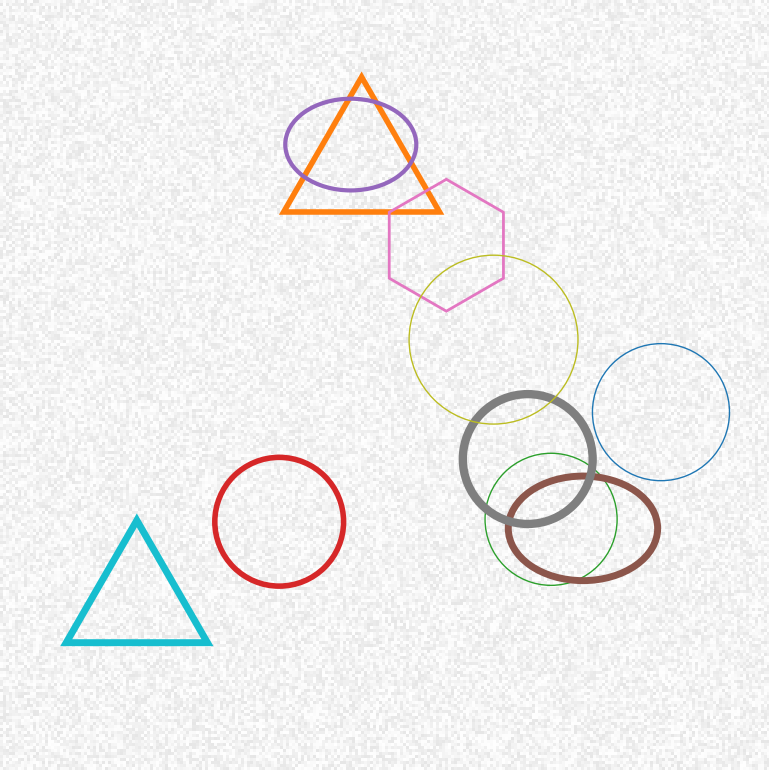[{"shape": "circle", "thickness": 0.5, "radius": 0.44, "center": [0.858, 0.465]}, {"shape": "triangle", "thickness": 2, "radius": 0.58, "center": [0.47, 0.783]}, {"shape": "circle", "thickness": 0.5, "radius": 0.43, "center": [0.716, 0.326]}, {"shape": "circle", "thickness": 2, "radius": 0.42, "center": [0.363, 0.322]}, {"shape": "oval", "thickness": 1.5, "radius": 0.43, "center": [0.456, 0.812]}, {"shape": "oval", "thickness": 2.5, "radius": 0.48, "center": [0.757, 0.314]}, {"shape": "hexagon", "thickness": 1, "radius": 0.43, "center": [0.58, 0.681]}, {"shape": "circle", "thickness": 3, "radius": 0.42, "center": [0.685, 0.404]}, {"shape": "circle", "thickness": 0.5, "radius": 0.55, "center": [0.641, 0.559]}, {"shape": "triangle", "thickness": 2.5, "radius": 0.53, "center": [0.178, 0.218]}]